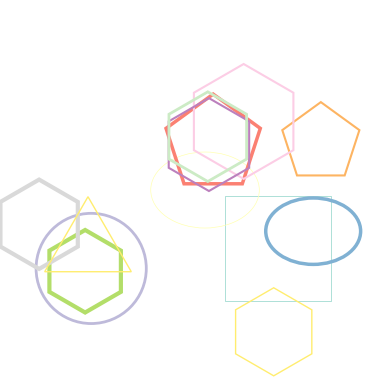[{"shape": "square", "thickness": 0.5, "radius": 0.68, "center": [0.722, 0.354]}, {"shape": "oval", "thickness": 0.5, "radius": 0.71, "center": [0.533, 0.506]}, {"shape": "circle", "thickness": 2, "radius": 0.72, "center": [0.237, 0.303]}, {"shape": "pentagon", "thickness": 2.5, "radius": 0.64, "center": [0.554, 0.627]}, {"shape": "oval", "thickness": 2.5, "radius": 0.62, "center": [0.813, 0.4]}, {"shape": "pentagon", "thickness": 1.5, "radius": 0.53, "center": [0.833, 0.629]}, {"shape": "hexagon", "thickness": 3, "radius": 0.54, "center": [0.221, 0.295]}, {"shape": "hexagon", "thickness": 1.5, "radius": 0.75, "center": [0.633, 0.685]}, {"shape": "hexagon", "thickness": 3, "radius": 0.58, "center": [0.102, 0.418]}, {"shape": "hexagon", "thickness": 1.5, "radius": 0.6, "center": [0.543, 0.624]}, {"shape": "hexagon", "thickness": 2, "radius": 0.58, "center": [0.54, 0.645]}, {"shape": "triangle", "thickness": 1, "radius": 0.65, "center": [0.229, 0.359]}, {"shape": "hexagon", "thickness": 1, "radius": 0.57, "center": [0.711, 0.138]}]